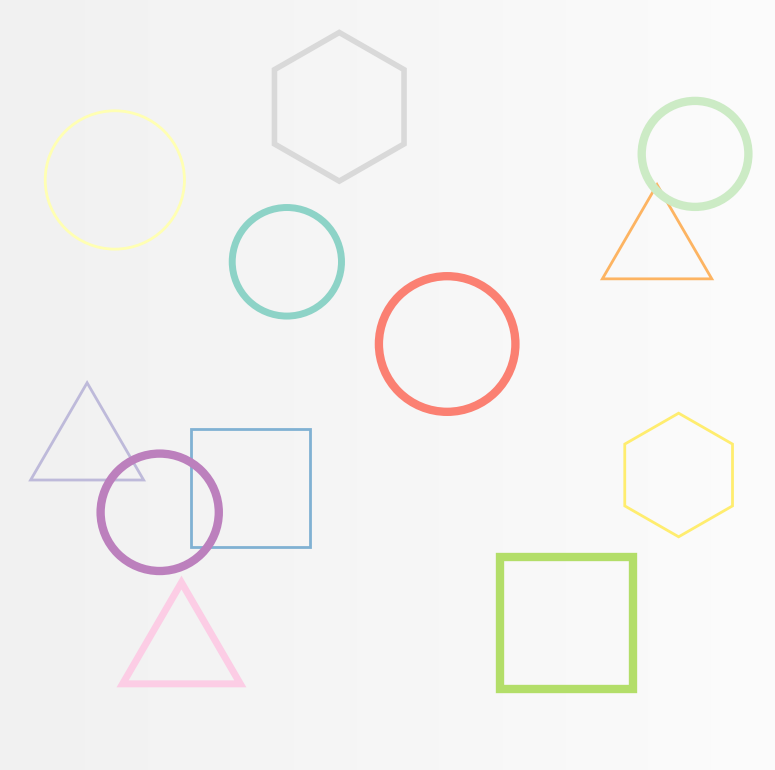[{"shape": "circle", "thickness": 2.5, "radius": 0.35, "center": [0.37, 0.66]}, {"shape": "circle", "thickness": 1, "radius": 0.45, "center": [0.148, 0.766]}, {"shape": "triangle", "thickness": 1, "radius": 0.42, "center": [0.112, 0.419]}, {"shape": "circle", "thickness": 3, "radius": 0.44, "center": [0.577, 0.553]}, {"shape": "square", "thickness": 1, "radius": 0.39, "center": [0.323, 0.366]}, {"shape": "triangle", "thickness": 1, "radius": 0.41, "center": [0.848, 0.679]}, {"shape": "square", "thickness": 3, "radius": 0.43, "center": [0.731, 0.191]}, {"shape": "triangle", "thickness": 2.5, "radius": 0.44, "center": [0.234, 0.156]}, {"shape": "hexagon", "thickness": 2, "radius": 0.48, "center": [0.438, 0.861]}, {"shape": "circle", "thickness": 3, "radius": 0.38, "center": [0.206, 0.335]}, {"shape": "circle", "thickness": 3, "radius": 0.34, "center": [0.897, 0.8]}, {"shape": "hexagon", "thickness": 1, "radius": 0.4, "center": [0.876, 0.383]}]